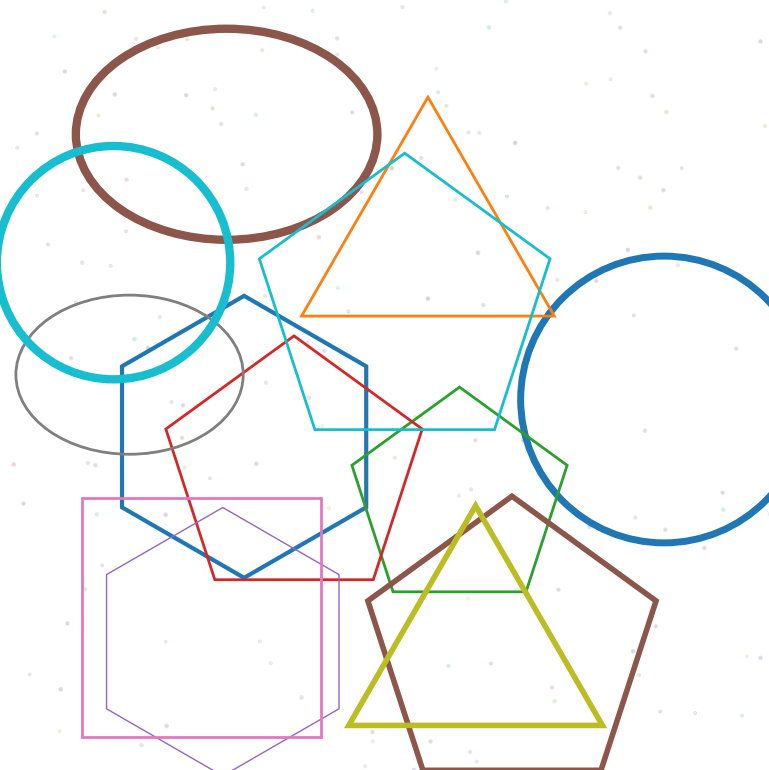[{"shape": "hexagon", "thickness": 1.5, "radius": 0.92, "center": [0.317, 0.433]}, {"shape": "circle", "thickness": 2.5, "radius": 0.93, "center": [0.862, 0.481]}, {"shape": "triangle", "thickness": 1, "radius": 0.95, "center": [0.556, 0.684]}, {"shape": "pentagon", "thickness": 1, "radius": 0.73, "center": [0.597, 0.35]}, {"shape": "pentagon", "thickness": 1, "radius": 0.88, "center": [0.382, 0.389]}, {"shape": "hexagon", "thickness": 0.5, "radius": 0.87, "center": [0.289, 0.167]}, {"shape": "pentagon", "thickness": 2, "radius": 0.98, "center": [0.665, 0.159]}, {"shape": "oval", "thickness": 3, "radius": 0.98, "center": [0.294, 0.826]}, {"shape": "square", "thickness": 1, "radius": 0.78, "center": [0.262, 0.198]}, {"shape": "oval", "thickness": 1, "radius": 0.74, "center": [0.168, 0.513]}, {"shape": "triangle", "thickness": 2, "radius": 0.95, "center": [0.618, 0.153]}, {"shape": "circle", "thickness": 3, "radius": 0.76, "center": [0.147, 0.659]}, {"shape": "pentagon", "thickness": 1, "radius": 0.99, "center": [0.526, 0.603]}]